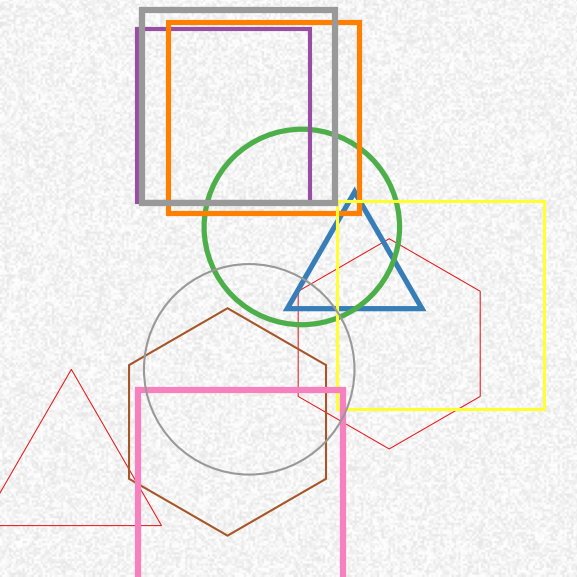[{"shape": "hexagon", "thickness": 0.5, "radius": 0.91, "center": [0.674, 0.404]}, {"shape": "triangle", "thickness": 0.5, "radius": 0.9, "center": [0.124, 0.179]}, {"shape": "triangle", "thickness": 2.5, "radius": 0.67, "center": [0.614, 0.532]}, {"shape": "circle", "thickness": 2.5, "radius": 0.85, "center": [0.523, 0.606]}, {"shape": "square", "thickness": 2, "radius": 0.75, "center": [0.387, 0.799]}, {"shape": "square", "thickness": 2.5, "radius": 0.83, "center": [0.456, 0.795]}, {"shape": "square", "thickness": 1.5, "radius": 0.9, "center": [0.763, 0.471]}, {"shape": "hexagon", "thickness": 1, "radius": 0.98, "center": [0.394, 0.268]}, {"shape": "square", "thickness": 3, "radius": 0.89, "center": [0.417, 0.145]}, {"shape": "square", "thickness": 3, "radius": 0.84, "center": [0.413, 0.815]}, {"shape": "circle", "thickness": 1, "radius": 0.91, "center": [0.432, 0.36]}]